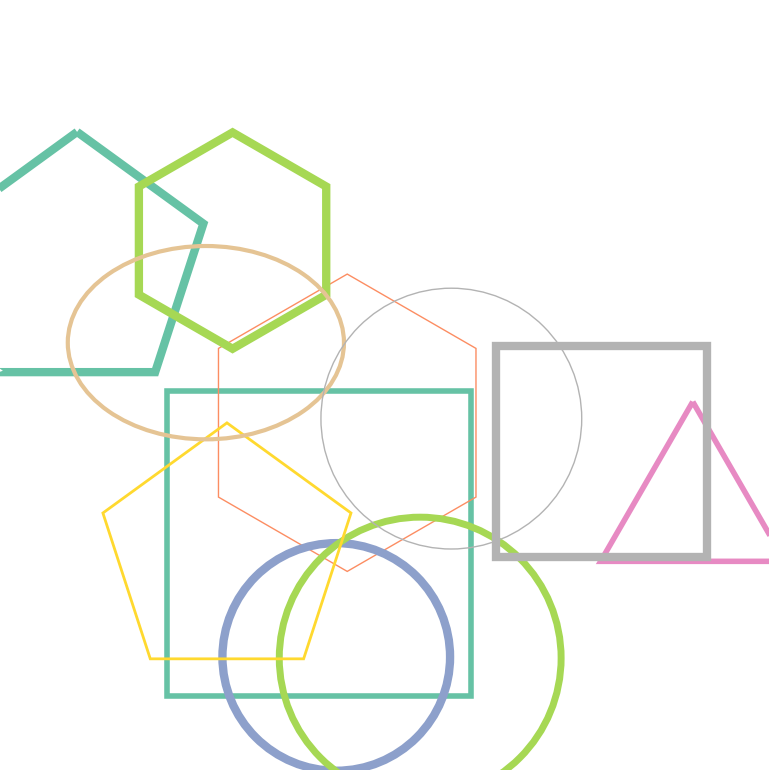[{"shape": "pentagon", "thickness": 3, "radius": 0.86, "center": [0.1, 0.656]}, {"shape": "square", "thickness": 2, "radius": 0.99, "center": [0.414, 0.294]}, {"shape": "hexagon", "thickness": 0.5, "radius": 0.97, "center": [0.451, 0.451]}, {"shape": "circle", "thickness": 3, "radius": 0.74, "center": [0.437, 0.147]}, {"shape": "triangle", "thickness": 2, "radius": 0.69, "center": [0.9, 0.34]}, {"shape": "hexagon", "thickness": 3, "radius": 0.7, "center": [0.302, 0.688]}, {"shape": "circle", "thickness": 2.5, "radius": 0.92, "center": [0.546, 0.145]}, {"shape": "pentagon", "thickness": 1, "radius": 0.85, "center": [0.295, 0.281]}, {"shape": "oval", "thickness": 1.5, "radius": 0.9, "center": [0.267, 0.555]}, {"shape": "circle", "thickness": 0.5, "radius": 0.85, "center": [0.586, 0.456]}, {"shape": "square", "thickness": 3, "radius": 0.68, "center": [0.782, 0.414]}]